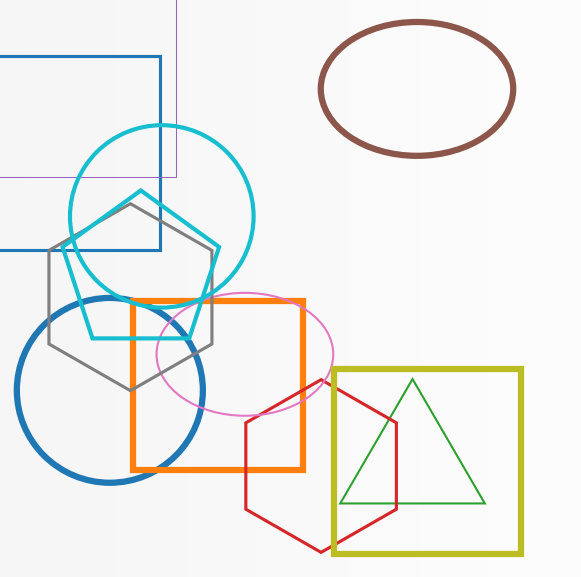[{"shape": "square", "thickness": 1.5, "radius": 0.84, "center": [0.107, 0.735]}, {"shape": "circle", "thickness": 3, "radius": 0.8, "center": [0.189, 0.323]}, {"shape": "square", "thickness": 3, "radius": 0.73, "center": [0.375, 0.331]}, {"shape": "triangle", "thickness": 1, "radius": 0.72, "center": [0.71, 0.199]}, {"shape": "hexagon", "thickness": 1.5, "radius": 0.75, "center": [0.552, 0.192]}, {"shape": "square", "thickness": 0.5, "radius": 0.82, "center": [0.139, 0.855]}, {"shape": "oval", "thickness": 3, "radius": 0.83, "center": [0.717, 0.845]}, {"shape": "oval", "thickness": 1, "radius": 0.76, "center": [0.421, 0.386]}, {"shape": "hexagon", "thickness": 1.5, "radius": 0.81, "center": [0.224, 0.485]}, {"shape": "square", "thickness": 3, "radius": 0.8, "center": [0.735, 0.2]}, {"shape": "pentagon", "thickness": 2, "radius": 0.71, "center": [0.242, 0.528]}, {"shape": "circle", "thickness": 2, "radius": 0.79, "center": [0.278, 0.624]}]